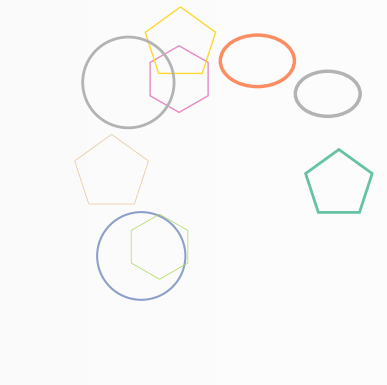[{"shape": "pentagon", "thickness": 2, "radius": 0.45, "center": [0.875, 0.521]}, {"shape": "oval", "thickness": 2.5, "radius": 0.48, "center": [0.664, 0.842]}, {"shape": "circle", "thickness": 1.5, "radius": 0.57, "center": [0.365, 0.335]}, {"shape": "hexagon", "thickness": 1, "radius": 0.43, "center": [0.462, 0.795]}, {"shape": "hexagon", "thickness": 0.5, "radius": 0.42, "center": [0.412, 0.359]}, {"shape": "pentagon", "thickness": 1, "radius": 0.48, "center": [0.466, 0.886]}, {"shape": "pentagon", "thickness": 0.5, "radius": 0.5, "center": [0.288, 0.551]}, {"shape": "oval", "thickness": 2.5, "radius": 0.42, "center": [0.846, 0.756]}, {"shape": "circle", "thickness": 2, "radius": 0.59, "center": [0.331, 0.786]}]